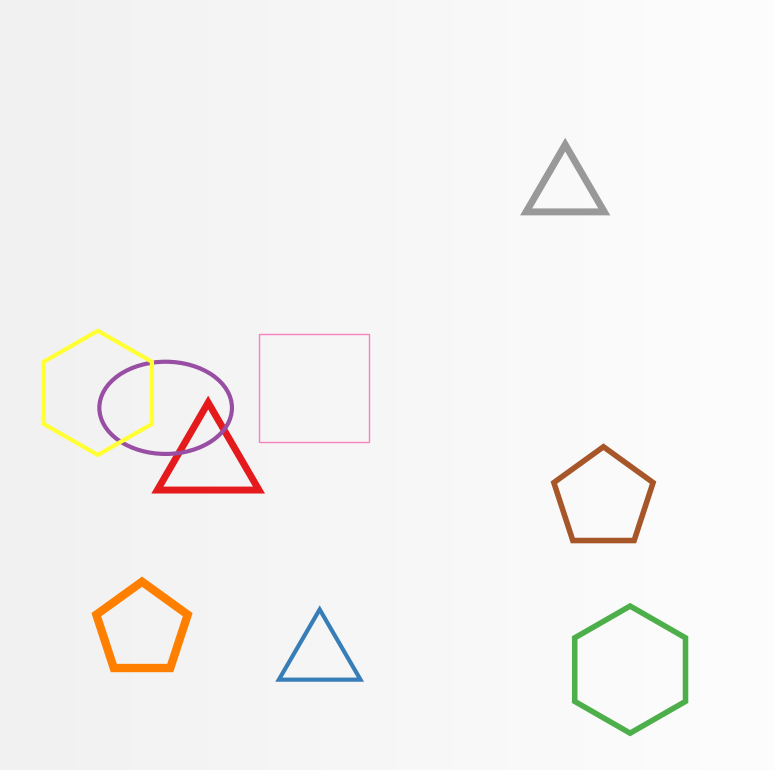[{"shape": "triangle", "thickness": 2.5, "radius": 0.38, "center": [0.269, 0.401]}, {"shape": "triangle", "thickness": 1.5, "radius": 0.3, "center": [0.412, 0.148]}, {"shape": "hexagon", "thickness": 2, "radius": 0.41, "center": [0.813, 0.13]}, {"shape": "oval", "thickness": 1.5, "radius": 0.43, "center": [0.214, 0.47]}, {"shape": "pentagon", "thickness": 3, "radius": 0.31, "center": [0.183, 0.183]}, {"shape": "hexagon", "thickness": 1.5, "radius": 0.4, "center": [0.126, 0.49]}, {"shape": "pentagon", "thickness": 2, "radius": 0.34, "center": [0.779, 0.352]}, {"shape": "square", "thickness": 0.5, "radius": 0.35, "center": [0.405, 0.496]}, {"shape": "triangle", "thickness": 2.5, "radius": 0.29, "center": [0.729, 0.754]}]